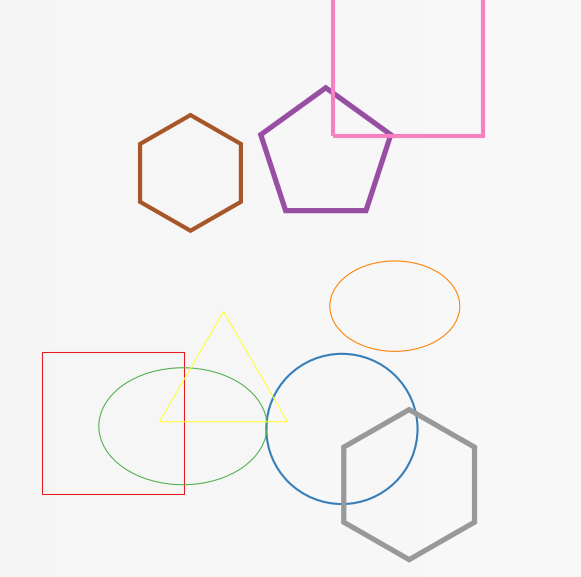[{"shape": "square", "thickness": 0.5, "radius": 0.61, "center": [0.194, 0.267]}, {"shape": "circle", "thickness": 1, "radius": 0.65, "center": [0.588, 0.256]}, {"shape": "oval", "thickness": 0.5, "radius": 0.72, "center": [0.315, 0.261]}, {"shape": "pentagon", "thickness": 2.5, "radius": 0.59, "center": [0.561, 0.73]}, {"shape": "oval", "thickness": 0.5, "radius": 0.56, "center": [0.679, 0.469]}, {"shape": "triangle", "thickness": 0.5, "radius": 0.64, "center": [0.385, 0.333]}, {"shape": "hexagon", "thickness": 2, "radius": 0.5, "center": [0.328, 0.7]}, {"shape": "square", "thickness": 2, "radius": 0.64, "center": [0.701, 0.893]}, {"shape": "hexagon", "thickness": 2.5, "radius": 0.65, "center": [0.704, 0.16]}]